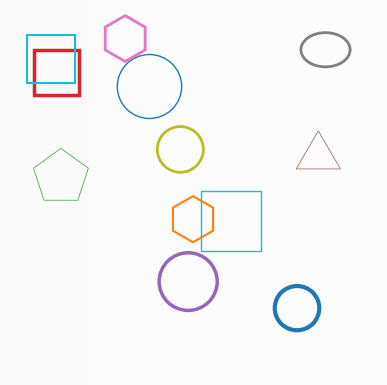[{"shape": "circle", "thickness": 3, "radius": 0.29, "center": [0.767, 0.2]}, {"shape": "circle", "thickness": 1, "radius": 0.42, "center": [0.386, 0.775]}, {"shape": "hexagon", "thickness": 1.5, "radius": 0.3, "center": [0.498, 0.431]}, {"shape": "pentagon", "thickness": 0.5, "radius": 0.37, "center": [0.157, 0.54]}, {"shape": "square", "thickness": 2.5, "radius": 0.29, "center": [0.146, 0.811]}, {"shape": "circle", "thickness": 2.5, "radius": 0.37, "center": [0.486, 0.269]}, {"shape": "triangle", "thickness": 0.5, "radius": 0.33, "center": [0.821, 0.594]}, {"shape": "hexagon", "thickness": 2, "radius": 0.3, "center": [0.323, 0.9]}, {"shape": "oval", "thickness": 2, "radius": 0.32, "center": [0.84, 0.871]}, {"shape": "circle", "thickness": 2, "radius": 0.3, "center": [0.465, 0.612]}, {"shape": "square", "thickness": 1.5, "radius": 0.31, "center": [0.132, 0.847]}, {"shape": "square", "thickness": 1, "radius": 0.39, "center": [0.597, 0.425]}]